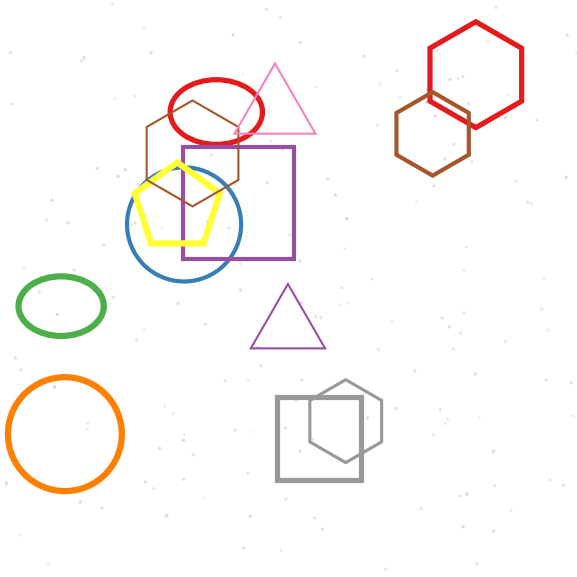[{"shape": "oval", "thickness": 2.5, "radius": 0.4, "center": [0.375, 0.805]}, {"shape": "hexagon", "thickness": 2.5, "radius": 0.46, "center": [0.824, 0.87]}, {"shape": "circle", "thickness": 2, "radius": 0.49, "center": [0.319, 0.611]}, {"shape": "oval", "thickness": 3, "radius": 0.37, "center": [0.106, 0.469]}, {"shape": "square", "thickness": 2, "radius": 0.48, "center": [0.413, 0.648]}, {"shape": "triangle", "thickness": 1, "radius": 0.37, "center": [0.499, 0.433]}, {"shape": "circle", "thickness": 3, "radius": 0.49, "center": [0.112, 0.247]}, {"shape": "pentagon", "thickness": 3, "radius": 0.39, "center": [0.307, 0.64]}, {"shape": "hexagon", "thickness": 2, "radius": 0.36, "center": [0.749, 0.767]}, {"shape": "hexagon", "thickness": 1, "radius": 0.46, "center": [0.333, 0.733]}, {"shape": "triangle", "thickness": 1, "radius": 0.4, "center": [0.476, 0.808]}, {"shape": "hexagon", "thickness": 1.5, "radius": 0.36, "center": [0.599, 0.27]}, {"shape": "square", "thickness": 2.5, "radius": 0.36, "center": [0.552, 0.24]}]